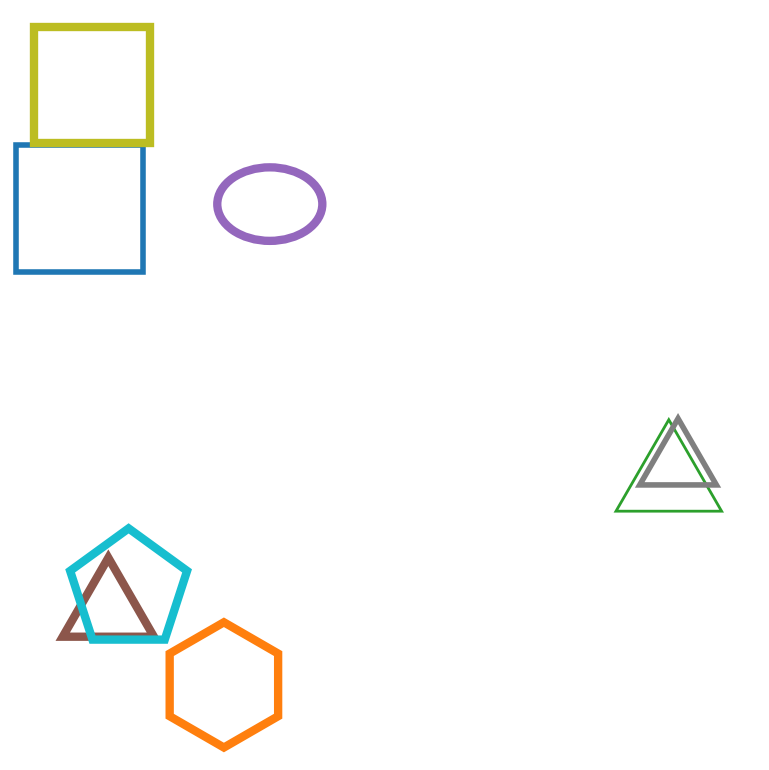[{"shape": "square", "thickness": 2, "radius": 0.41, "center": [0.103, 0.729]}, {"shape": "hexagon", "thickness": 3, "radius": 0.41, "center": [0.291, 0.111]}, {"shape": "triangle", "thickness": 1, "radius": 0.4, "center": [0.869, 0.376]}, {"shape": "oval", "thickness": 3, "radius": 0.34, "center": [0.35, 0.735]}, {"shape": "triangle", "thickness": 3, "radius": 0.34, "center": [0.141, 0.207]}, {"shape": "triangle", "thickness": 2, "radius": 0.29, "center": [0.881, 0.399]}, {"shape": "square", "thickness": 3, "radius": 0.38, "center": [0.12, 0.889]}, {"shape": "pentagon", "thickness": 3, "radius": 0.4, "center": [0.167, 0.234]}]